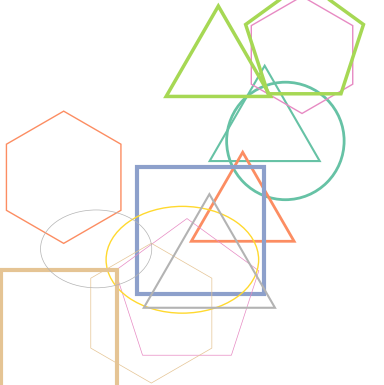[{"shape": "triangle", "thickness": 1.5, "radius": 0.83, "center": [0.687, 0.664]}, {"shape": "circle", "thickness": 2, "radius": 0.76, "center": [0.741, 0.634]}, {"shape": "hexagon", "thickness": 1, "radius": 0.86, "center": [0.165, 0.54]}, {"shape": "triangle", "thickness": 2, "radius": 0.77, "center": [0.63, 0.45]}, {"shape": "square", "thickness": 3, "radius": 0.82, "center": [0.521, 0.402]}, {"shape": "pentagon", "thickness": 0.5, "radius": 0.98, "center": [0.486, 0.236]}, {"shape": "hexagon", "thickness": 1, "radius": 0.76, "center": [0.784, 0.857]}, {"shape": "pentagon", "thickness": 2.5, "radius": 0.8, "center": [0.791, 0.887]}, {"shape": "triangle", "thickness": 2.5, "radius": 0.78, "center": [0.567, 0.828]}, {"shape": "oval", "thickness": 1, "radius": 0.99, "center": [0.474, 0.325]}, {"shape": "square", "thickness": 3, "radius": 0.75, "center": [0.153, 0.147]}, {"shape": "hexagon", "thickness": 0.5, "radius": 0.91, "center": [0.393, 0.187]}, {"shape": "oval", "thickness": 0.5, "radius": 0.72, "center": [0.25, 0.354]}, {"shape": "triangle", "thickness": 1.5, "radius": 0.98, "center": [0.544, 0.299]}]